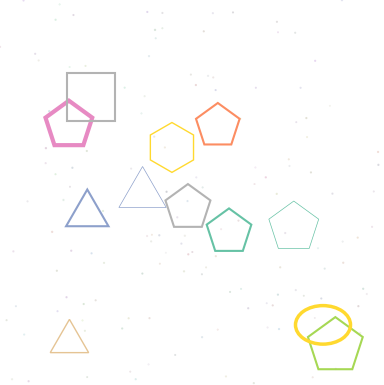[{"shape": "pentagon", "thickness": 0.5, "radius": 0.34, "center": [0.763, 0.41]}, {"shape": "pentagon", "thickness": 1.5, "radius": 0.31, "center": [0.595, 0.398]}, {"shape": "pentagon", "thickness": 1.5, "radius": 0.3, "center": [0.566, 0.673]}, {"shape": "triangle", "thickness": 0.5, "radius": 0.35, "center": [0.37, 0.497]}, {"shape": "triangle", "thickness": 1.5, "radius": 0.32, "center": [0.227, 0.444]}, {"shape": "pentagon", "thickness": 3, "radius": 0.32, "center": [0.179, 0.675]}, {"shape": "pentagon", "thickness": 1.5, "radius": 0.37, "center": [0.871, 0.102]}, {"shape": "hexagon", "thickness": 1, "radius": 0.32, "center": [0.447, 0.617]}, {"shape": "oval", "thickness": 2.5, "radius": 0.36, "center": [0.839, 0.156]}, {"shape": "triangle", "thickness": 1, "radius": 0.29, "center": [0.18, 0.113]}, {"shape": "square", "thickness": 1.5, "radius": 0.31, "center": [0.236, 0.747]}, {"shape": "pentagon", "thickness": 1.5, "radius": 0.31, "center": [0.488, 0.46]}]